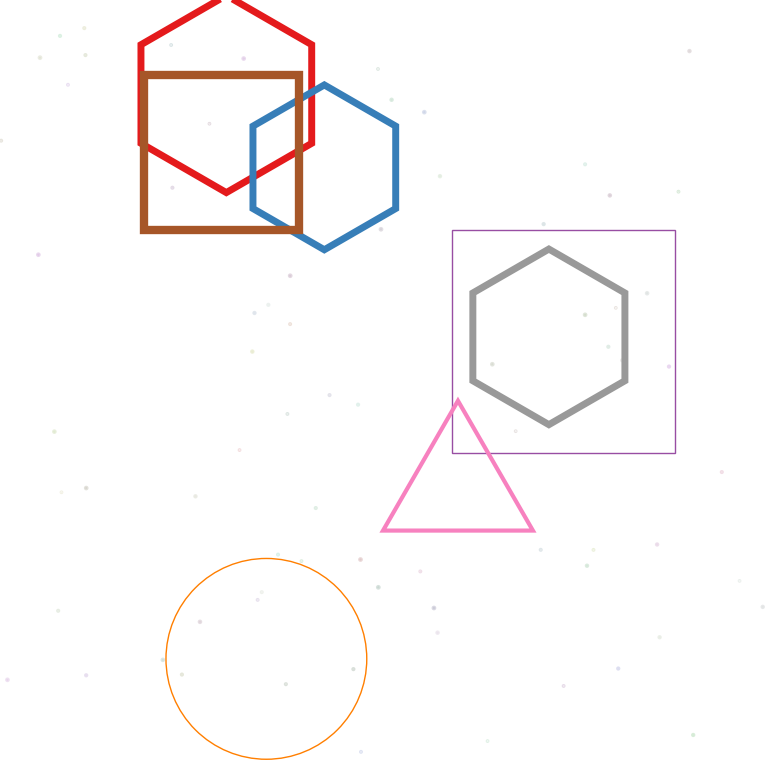[{"shape": "hexagon", "thickness": 2.5, "radius": 0.64, "center": [0.294, 0.878]}, {"shape": "hexagon", "thickness": 2.5, "radius": 0.54, "center": [0.421, 0.783]}, {"shape": "square", "thickness": 0.5, "radius": 0.72, "center": [0.732, 0.556]}, {"shape": "circle", "thickness": 0.5, "radius": 0.65, "center": [0.346, 0.144]}, {"shape": "square", "thickness": 3, "radius": 0.5, "center": [0.287, 0.801]}, {"shape": "triangle", "thickness": 1.5, "radius": 0.56, "center": [0.595, 0.367]}, {"shape": "hexagon", "thickness": 2.5, "radius": 0.57, "center": [0.713, 0.563]}]